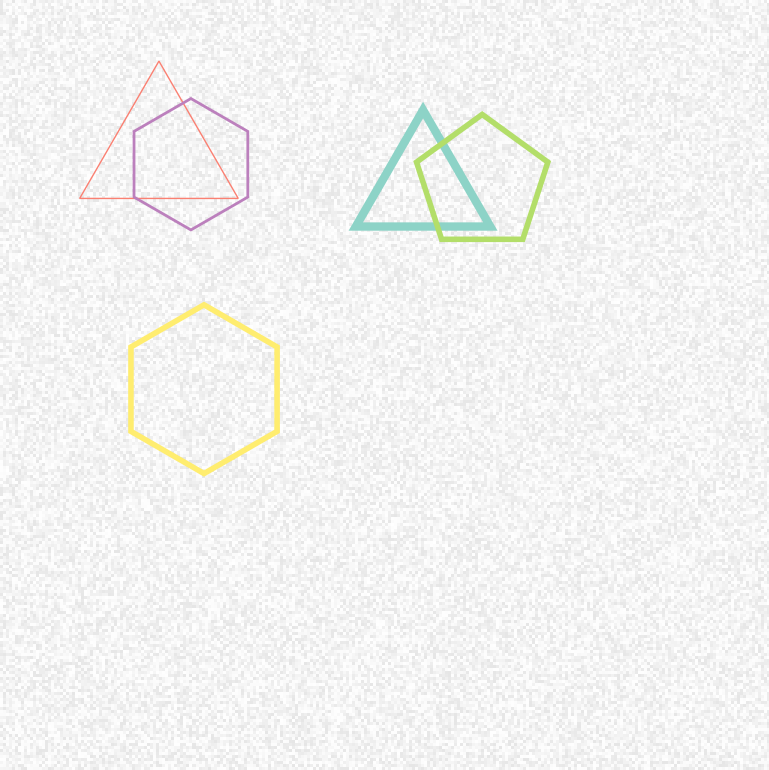[{"shape": "triangle", "thickness": 3, "radius": 0.5, "center": [0.549, 0.756]}, {"shape": "triangle", "thickness": 0.5, "radius": 0.59, "center": [0.206, 0.802]}, {"shape": "pentagon", "thickness": 2, "radius": 0.45, "center": [0.626, 0.762]}, {"shape": "hexagon", "thickness": 1, "radius": 0.43, "center": [0.248, 0.787]}, {"shape": "hexagon", "thickness": 2, "radius": 0.55, "center": [0.265, 0.495]}]